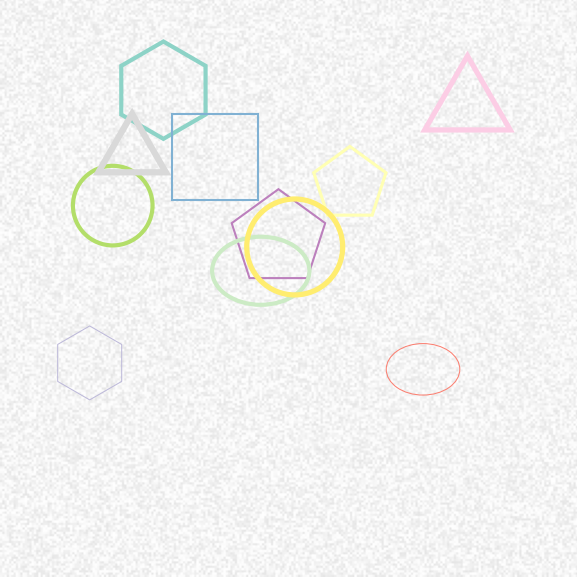[{"shape": "hexagon", "thickness": 2, "radius": 0.42, "center": [0.283, 0.843]}, {"shape": "pentagon", "thickness": 1.5, "radius": 0.33, "center": [0.606, 0.68]}, {"shape": "hexagon", "thickness": 0.5, "radius": 0.32, "center": [0.155, 0.371]}, {"shape": "oval", "thickness": 0.5, "radius": 0.32, "center": [0.732, 0.36]}, {"shape": "square", "thickness": 1, "radius": 0.37, "center": [0.372, 0.727]}, {"shape": "circle", "thickness": 2, "radius": 0.34, "center": [0.195, 0.643]}, {"shape": "triangle", "thickness": 2.5, "radius": 0.43, "center": [0.809, 0.817]}, {"shape": "triangle", "thickness": 3, "radius": 0.34, "center": [0.229, 0.735]}, {"shape": "pentagon", "thickness": 1, "radius": 0.43, "center": [0.482, 0.586]}, {"shape": "oval", "thickness": 2, "radius": 0.42, "center": [0.452, 0.53]}, {"shape": "circle", "thickness": 2.5, "radius": 0.42, "center": [0.51, 0.572]}]